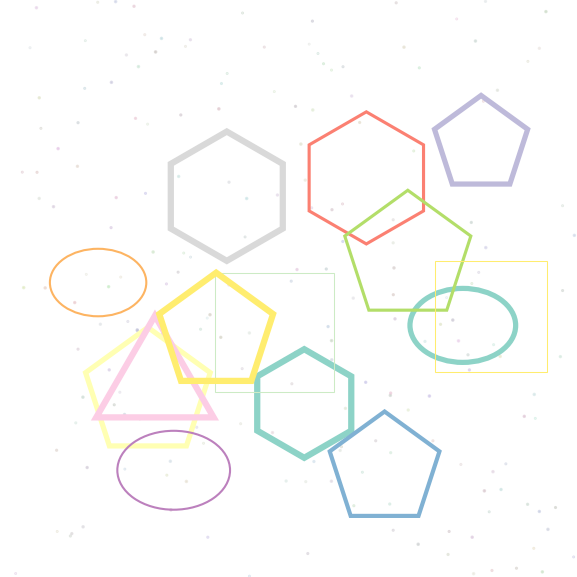[{"shape": "oval", "thickness": 2.5, "radius": 0.46, "center": [0.801, 0.436]}, {"shape": "hexagon", "thickness": 3, "radius": 0.47, "center": [0.527, 0.3]}, {"shape": "pentagon", "thickness": 2.5, "radius": 0.57, "center": [0.256, 0.319]}, {"shape": "pentagon", "thickness": 2.5, "radius": 0.42, "center": [0.833, 0.749]}, {"shape": "hexagon", "thickness": 1.5, "radius": 0.57, "center": [0.634, 0.691]}, {"shape": "pentagon", "thickness": 2, "radius": 0.5, "center": [0.666, 0.187]}, {"shape": "oval", "thickness": 1, "radius": 0.42, "center": [0.17, 0.51]}, {"shape": "pentagon", "thickness": 1.5, "radius": 0.57, "center": [0.706, 0.555]}, {"shape": "triangle", "thickness": 3, "radius": 0.59, "center": [0.268, 0.335]}, {"shape": "hexagon", "thickness": 3, "radius": 0.56, "center": [0.393, 0.659]}, {"shape": "oval", "thickness": 1, "radius": 0.49, "center": [0.301, 0.185]}, {"shape": "square", "thickness": 0.5, "radius": 0.51, "center": [0.475, 0.423]}, {"shape": "square", "thickness": 0.5, "radius": 0.48, "center": [0.851, 0.451]}, {"shape": "pentagon", "thickness": 3, "radius": 0.52, "center": [0.374, 0.423]}]